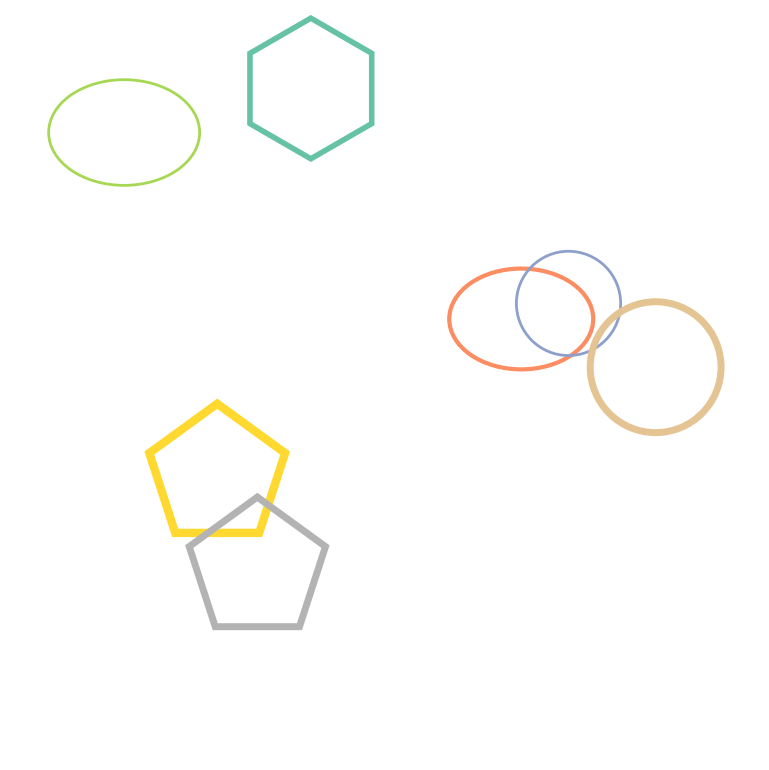[{"shape": "hexagon", "thickness": 2, "radius": 0.46, "center": [0.404, 0.885]}, {"shape": "oval", "thickness": 1.5, "radius": 0.47, "center": [0.677, 0.586]}, {"shape": "circle", "thickness": 1, "radius": 0.34, "center": [0.738, 0.606]}, {"shape": "oval", "thickness": 1, "radius": 0.49, "center": [0.161, 0.828]}, {"shape": "pentagon", "thickness": 3, "radius": 0.46, "center": [0.282, 0.383]}, {"shape": "circle", "thickness": 2.5, "radius": 0.42, "center": [0.851, 0.523]}, {"shape": "pentagon", "thickness": 2.5, "radius": 0.47, "center": [0.334, 0.261]}]